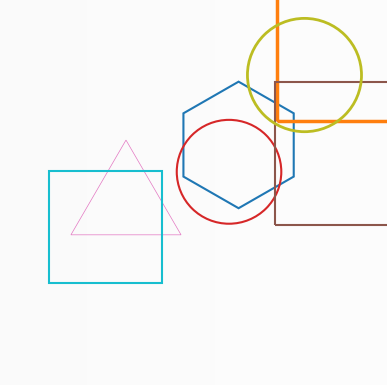[{"shape": "hexagon", "thickness": 1.5, "radius": 0.82, "center": [0.616, 0.624]}, {"shape": "square", "thickness": 2.5, "radius": 0.89, "center": [0.893, 0.864]}, {"shape": "circle", "thickness": 1.5, "radius": 0.67, "center": [0.591, 0.554]}, {"shape": "square", "thickness": 1.5, "radius": 0.93, "center": [0.896, 0.601]}, {"shape": "triangle", "thickness": 0.5, "radius": 0.82, "center": [0.325, 0.472]}, {"shape": "circle", "thickness": 2, "radius": 0.74, "center": [0.786, 0.805]}, {"shape": "square", "thickness": 1.5, "radius": 0.73, "center": [0.272, 0.41]}]